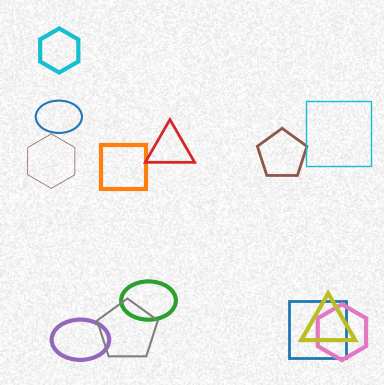[{"shape": "square", "thickness": 2, "radius": 0.37, "center": [0.825, 0.144]}, {"shape": "oval", "thickness": 1.5, "radius": 0.3, "center": [0.153, 0.697]}, {"shape": "square", "thickness": 3, "radius": 0.29, "center": [0.321, 0.565]}, {"shape": "oval", "thickness": 3, "radius": 0.36, "center": [0.386, 0.219]}, {"shape": "triangle", "thickness": 2, "radius": 0.37, "center": [0.441, 0.615]}, {"shape": "oval", "thickness": 3, "radius": 0.37, "center": [0.209, 0.118]}, {"shape": "pentagon", "thickness": 2, "radius": 0.34, "center": [0.733, 0.599]}, {"shape": "hexagon", "thickness": 0.5, "radius": 0.35, "center": [0.133, 0.582]}, {"shape": "hexagon", "thickness": 3, "radius": 0.36, "center": [0.888, 0.137]}, {"shape": "pentagon", "thickness": 1.5, "radius": 0.42, "center": [0.331, 0.142]}, {"shape": "triangle", "thickness": 3, "radius": 0.4, "center": [0.852, 0.157]}, {"shape": "square", "thickness": 1, "radius": 0.42, "center": [0.879, 0.654]}, {"shape": "hexagon", "thickness": 3, "radius": 0.29, "center": [0.154, 0.869]}]